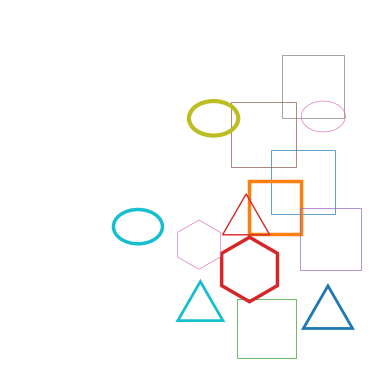[{"shape": "triangle", "thickness": 2, "radius": 0.37, "center": [0.852, 0.184]}, {"shape": "square", "thickness": 0.5, "radius": 0.42, "center": [0.786, 0.527]}, {"shape": "square", "thickness": 2.5, "radius": 0.34, "center": [0.714, 0.461]}, {"shape": "square", "thickness": 0.5, "radius": 0.38, "center": [0.693, 0.147]}, {"shape": "hexagon", "thickness": 2.5, "radius": 0.42, "center": [0.648, 0.3]}, {"shape": "triangle", "thickness": 1, "radius": 0.35, "center": [0.639, 0.425]}, {"shape": "square", "thickness": 0.5, "radius": 0.4, "center": [0.858, 0.379]}, {"shape": "square", "thickness": 0.5, "radius": 0.42, "center": [0.684, 0.651]}, {"shape": "hexagon", "thickness": 0.5, "radius": 0.32, "center": [0.517, 0.365]}, {"shape": "oval", "thickness": 0.5, "radius": 0.29, "center": [0.84, 0.697]}, {"shape": "square", "thickness": 0.5, "radius": 0.41, "center": [0.813, 0.776]}, {"shape": "oval", "thickness": 3, "radius": 0.32, "center": [0.555, 0.693]}, {"shape": "triangle", "thickness": 2, "radius": 0.34, "center": [0.52, 0.201]}, {"shape": "oval", "thickness": 2.5, "radius": 0.32, "center": [0.358, 0.411]}]